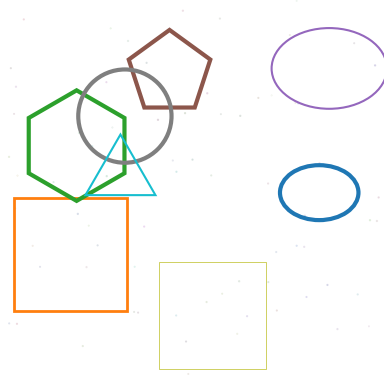[{"shape": "oval", "thickness": 3, "radius": 0.51, "center": [0.829, 0.5]}, {"shape": "square", "thickness": 2, "radius": 0.74, "center": [0.183, 0.339]}, {"shape": "hexagon", "thickness": 3, "radius": 0.72, "center": [0.199, 0.622]}, {"shape": "oval", "thickness": 1.5, "radius": 0.75, "center": [0.855, 0.822]}, {"shape": "pentagon", "thickness": 3, "radius": 0.56, "center": [0.44, 0.811]}, {"shape": "circle", "thickness": 3, "radius": 0.61, "center": [0.324, 0.698]}, {"shape": "square", "thickness": 0.5, "radius": 0.69, "center": [0.552, 0.181]}, {"shape": "triangle", "thickness": 1.5, "radius": 0.52, "center": [0.313, 0.546]}]